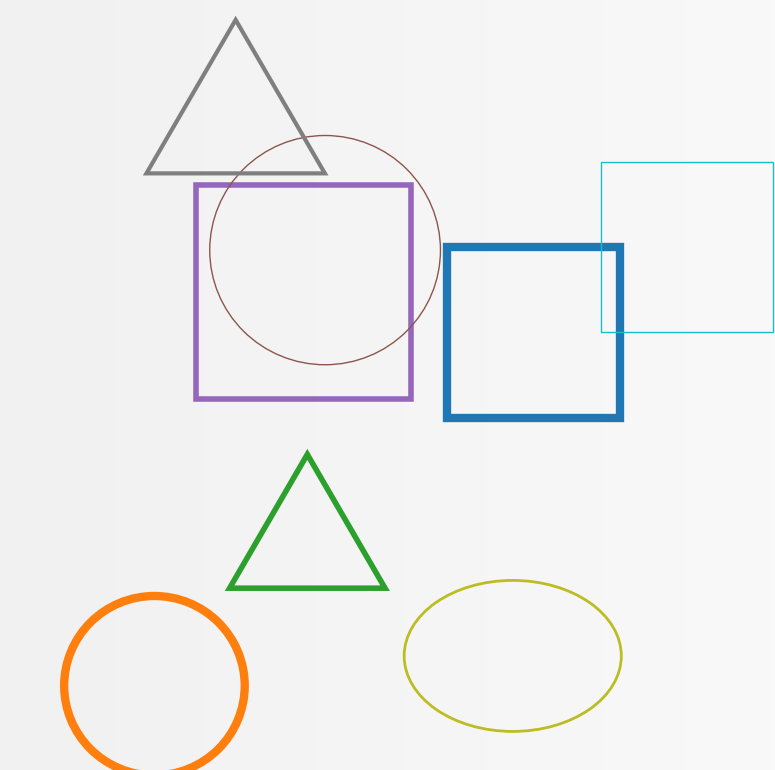[{"shape": "square", "thickness": 3, "radius": 0.56, "center": [0.688, 0.568]}, {"shape": "circle", "thickness": 3, "radius": 0.58, "center": [0.199, 0.109]}, {"shape": "triangle", "thickness": 2, "radius": 0.58, "center": [0.397, 0.294]}, {"shape": "square", "thickness": 2, "radius": 0.69, "center": [0.392, 0.621]}, {"shape": "circle", "thickness": 0.5, "radius": 0.74, "center": [0.419, 0.675]}, {"shape": "triangle", "thickness": 1.5, "radius": 0.66, "center": [0.304, 0.841]}, {"shape": "oval", "thickness": 1, "radius": 0.7, "center": [0.662, 0.148]}, {"shape": "square", "thickness": 0.5, "radius": 0.55, "center": [0.886, 0.68]}]